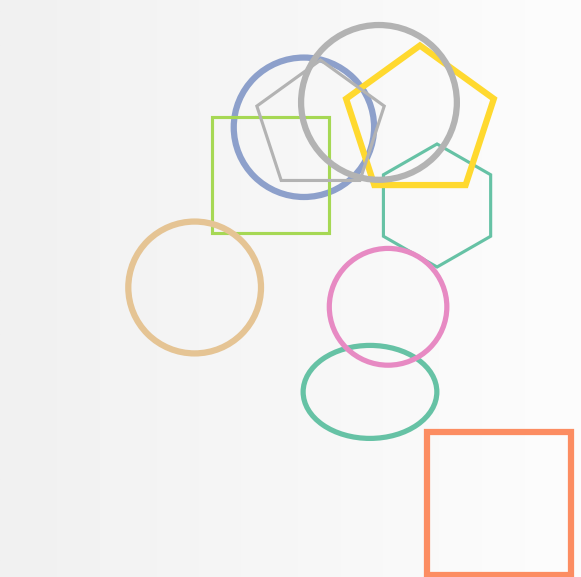[{"shape": "oval", "thickness": 2.5, "radius": 0.58, "center": [0.637, 0.32]}, {"shape": "hexagon", "thickness": 1.5, "radius": 0.53, "center": [0.752, 0.643]}, {"shape": "square", "thickness": 3, "radius": 0.62, "center": [0.858, 0.127]}, {"shape": "circle", "thickness": 3, "radius": 0.6, "center": [0.523, 0.779]}, {"shape": "circle", "thickness": 2.5, "radius": 0.51, "center": [0.668, 0.468]}, {"shape": "square", "thickness": 1.5, "radius": 0.5, "center": [0.466, 0.696]}, {"shape": "pentagon", "thickness": 3, "radius": 0.67, "center": [0.723, 0.787]}, {"shape": "circle", "thickness": 3, "radius": 0.57, "center": [0.335, 0.501]}, {"shape": "circle", "thickness": 3, "radius": 0.67, "center": [0.652, 0.822]}, {"shape": "pentagon", "thickness": 1.5, "radius": 0.58, "center": [0.551, 0.78]}]